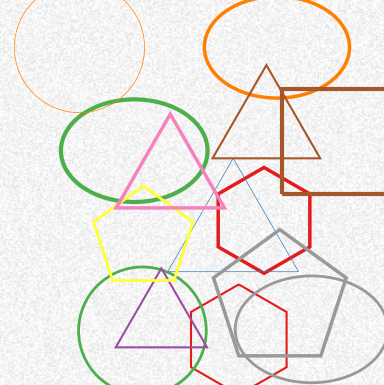[{"shape": "hexagon", "thickness": 1.5, "radius": 0.72, "center": [0.62, 0.118]}, {"shape": "hexagon", "thickness": 2.5, "radius": 0.69, "center": [0.686, 0.428]}, {"shape": "triangle", "thickness": 0.5, "radius": 0.98, "center": [0.606, 0.392]}, {"shape": "circle", "thickness": 2, "radius": 0.83, "center": [0.37, 0.141]}, {"shape": "oval", "thickness": 3, "radius": 0.95, "center": [0.349, 0.609]}, {"shape": "triangle", "thickness": 1.5, "radius": 0.68, "center": [0.419, 0.166]}, {"shape": "oval", "thickness": 2.5, "radius": 0.94, "center": [0.719, 0.877]}, {"shape": "circle", "thickness": 0.5, "radius": 0.85, "center": [0.206, 0.876]}, {"shape": "pentagon", "thickness": 2, "radius": 0.68, "center": [0.372, 0.381]}, {"shape": "square", "thickness": 3, "radius": 0.68, "center": [0.869, 0.633]}, {"shape": "triangle", "thickness": 1.5, "radius": 0.81, "center": [0.692, 0.669]}, {"shape": "triangle", "thickness": 2.5, "radius": 0.81, "center": [0.442, 0.541]}, {"shape": "oval", "thickness": 2, "radius": 0.99, "center": [0.809, 0.145]}, {"shape": "pentagon", "thickness": 2.5, "radius": 0.91, "center": [0.727, 0.222]}]